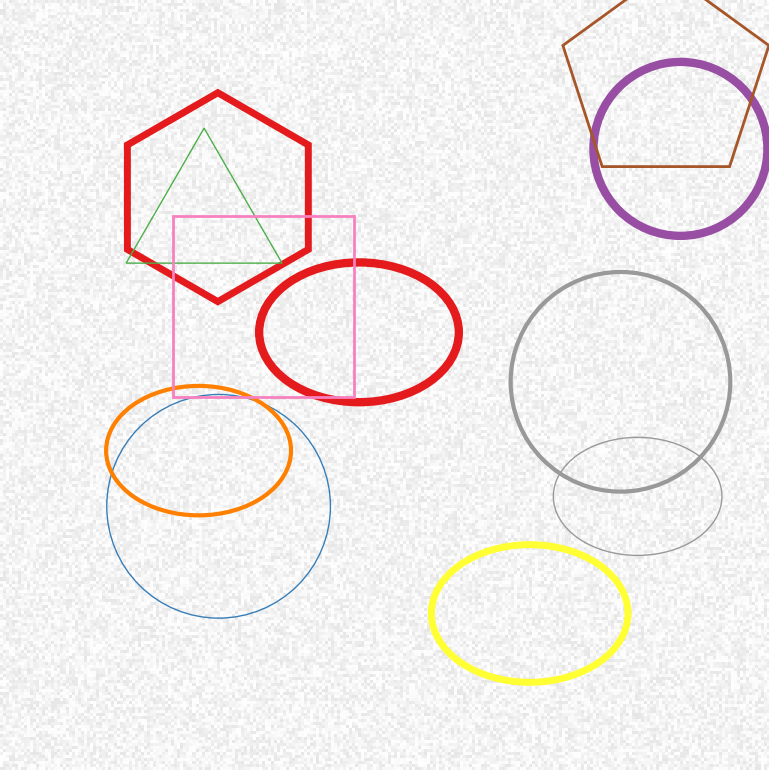[{"shape": "hexagon", "thickness": 2.5, "radius": 0.68, "center": [0.283, 0.744]}, {"shape": "oval", "thickness": 3, "radius": 0.65, "center": [0.466, 0.568]}, {"shape": "circle", "thickness": 0.5, "radius": 0.73, "center": [0.284, 0.342]}, {"shape": "triangle", "thickness": 0.5, "radius": 0.58, "center": [0.265, 0.717]}, {"shape": "circle", "thickness": 3, "radius": 0.56, "center": [0.884, 0.807]}, {"shape": "oval", "thickness": 1.5, "radius": 0.6, "center": [0.258, 0.415]}, {"shape": "oval", "thickness": 2.5, "radius": 0.64, "center": [0.688, 0.203]}, {"shape": "pentagon", "thickness": 1, "radius": 0.7, "center": [0.865, 0.897]}, {"shape": "square", "thickness": 1, "radius": 0.59, "center": [0.342, 0.602]}, {"shape": "circle", "thickness": 1.5, "radius": 0.71, "center": [0.806, 0.504]}, {"shape": "oval", "thickness": 0.5, "radius": 0.55, "center": [0.828, 0.355]}]